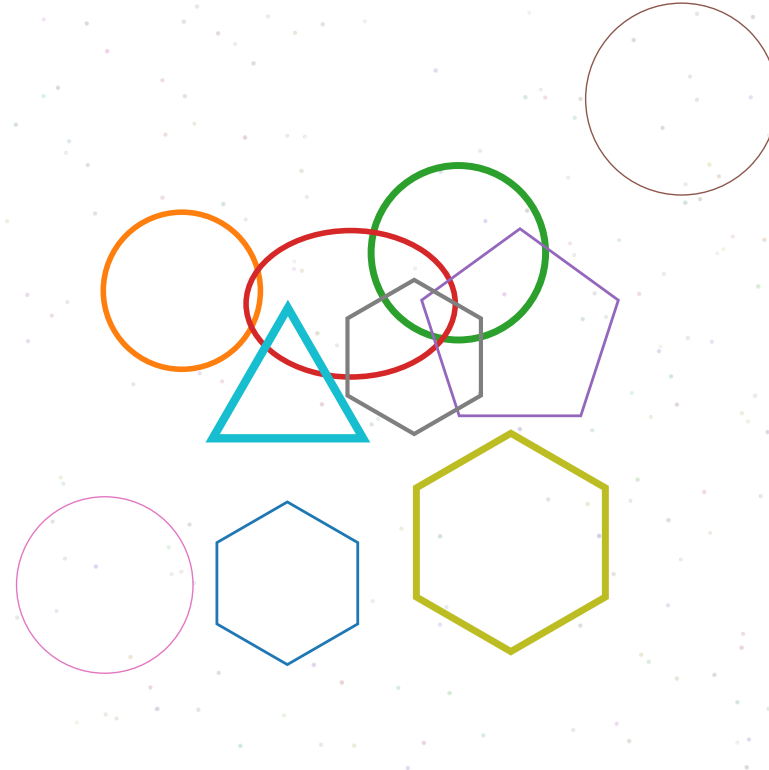[{"shape": "hexagon", "thickness": 1, "radius": 0.53, "center": [0.373, 0.243]}, {"shape": "circle", "thickness": 2, "radius": 0.51, "center": [0.236, 0.622]}, {"shape": "circle", "thickness": 2.5, "radius": 0.57, "center": [0.595, 0.672]}, {"shape": "oval", "thickness": 2, "radius": 0.68, "center": [0.455, 0.605]}, {"shape": "pentagon", "thickness": 1, "radius": 0.67, "center": [0.675, 0.569]}, {"shape": "circle", "thickness": 0.5, "radius": 0.62, "center": [0.885, 0.871]}, {"shape": "circle", "thickness": 0.5, "radius": 0.57, "center": [0.136, 0.24]}, {"shape": "hexagon", "thickness": 1.5, "radius": 0.5, "center": [0.538, 0.536]}, {"shape": "hexagon", "thickness": 2.5, "radius": 0.71, "center": [0.663, 0.296]}, {"shape": "triangle", "thickness": 3, "radius": 0.56, "center": [0.374, 0.487]}]